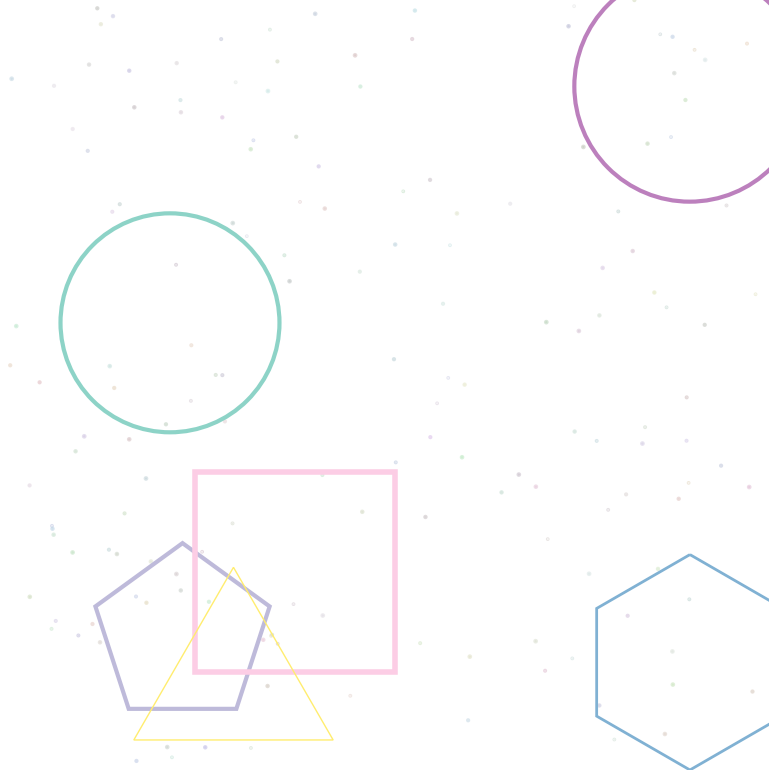[{"shape": "circle", "thickness": 1.5, "radius": 0.71, "center": [0.221, 0.581]}, {"shape": "pentagon", "thickness": 1.5, "radius": 0.59, "center": [0.237, 0.176]}, {"shape": "hexagon", "thickness": 1, "radius": 0.7, "center": [0.896, 0.14]}, {"shape": "square", "thickness": 2, "radius": 0.65, "center": [0.383, 0.257]}, {"shape": "circle", "thickness": 1.5, "radius": 0.75, "center": [0.896, 0.888]}, {"shape": "triangle", "thickness": 0.5, "radius": 0.75, "center": [0.303, 0.114]}]